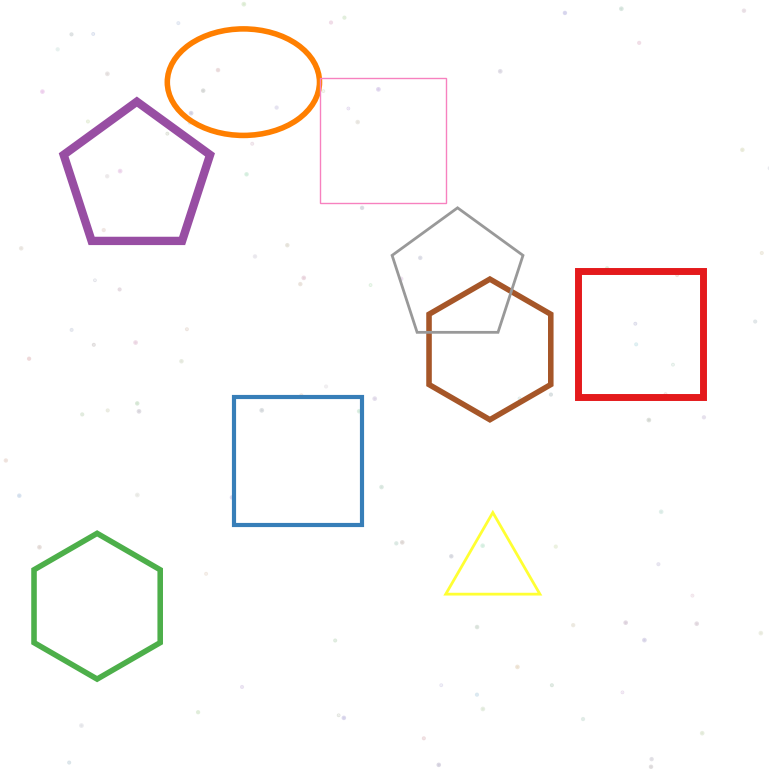[{"shape": "square", "thickness": 2.5, "radius": 0.41, "center": [0.832, 0.566]}, {"shape": "square", "thickness": 1.5, "radius": 0.41, "center": [0.387, 0.401]}, {"shape": "hexagon", "thickness": 2, "radius": 0.47, "center": [0.126, 0.213]}, {"shape": "pentagon", "thickness": 3, "radius": 0.5, "center": [0.178, 0.768]}, {"shape": "oval", "thickness": 2, "radius": 0.49, "center": [0.316, 0.893]}, {"shape": "triangle", "thickness": 1, "radius": 0.35, "center": [0.64, 0.264]}, {"shape": "hexagon", "thickness": 2, "radius": 0.46, "center": [0.636, 0.546]}, {"shape": "square", "thickness": 0.5, "radius": 0.41, "center": [0.497, 0.818]}, {"shape": "pentagon", "thickness": 1, "radius": 0.45, "center": [0.594, 0.641]}]